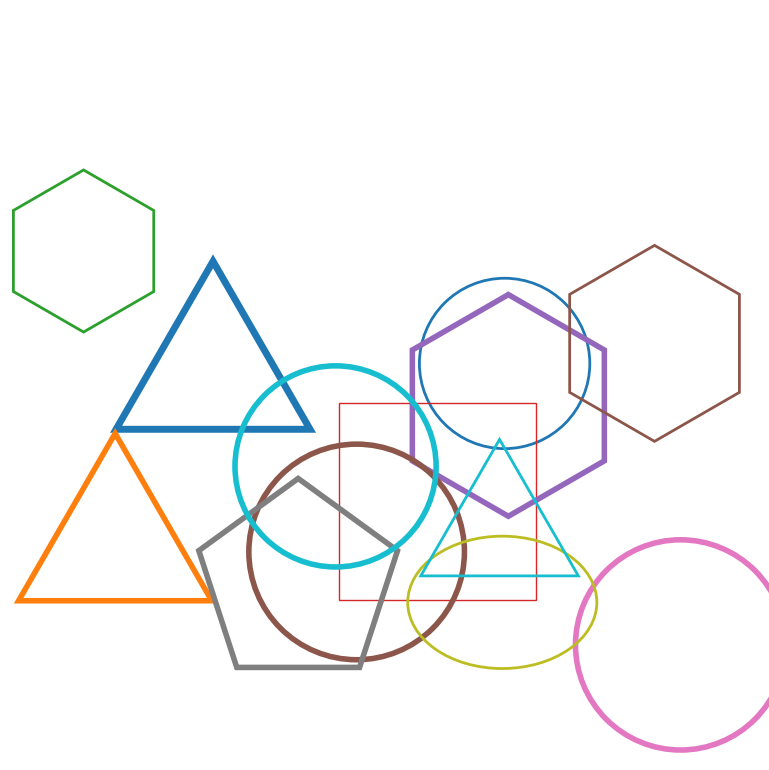[{"shape": "triangle", "thickness": 2.5, "radius": 0.73, "center": [0.277, 0.515]}, {"shape": "circle", "thickness": 1, "radius": 0.55, "center": [0.655, 0.528]}, {"shape": "triangle", "thickness": 2, "radius": 0.72, "center": [0.15, 0.292]}, {"shape": "hexagon", "thickness": 1, "radius": 0.53, "center": [0.109, 0.674]}, {"shape": "square", "thickness": 0.5, "radius": 0.64, "center": [0.568, 0.349]}, {"shape": "hexagon", "thickness": 2, "radius": 0.72, "center": [0.66, 0.473]}, {"shape": "circle", "thickness": 2, "radius": 0.7, "center": [0.463, 0.283]}, {"shape": "hexagon", "thickness": 1, "radius": 0.64, "center": [0.85, 0.554]}, {"shape": "circle", "thickness": 2, "radius": 0.68, "center": [0.884, 0.162]}, {"shape": "pentagon", "thickness": 2, "radius": 0.68, "center": [0.387, 0.243]}, {"shape": "oval", "thickness": 1, "radius": 0.61, "center": [0.652, 0.218]}, {"shape": "triangle", "thickness": 1, "radius": 0.59, "center": [0.649, 0.311]}, {"shape": "circle", "thickness": 2, "radius": 0.65, "center": [0.436, 0.394]}]